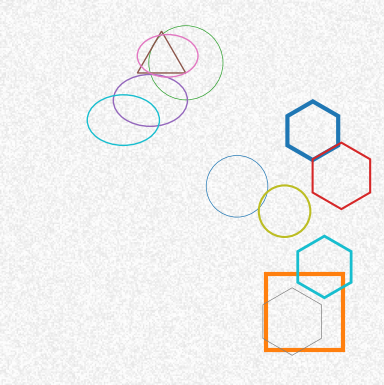[{"shape": "hexagon", "thickness": 3, "radius": 0.38, "center": [0.812, 0.66]}, {"shape": "circle", "thickness": 0.5, "radius": 0.4, "center": [0.616, 0.516]}, {"shape": "square", "thickness": 3, "radius": 0.5, "center": [0.791, 0.189]}, {"shape": "circle", "thickness": 0.5, "radius": 0.48, "center": [0.483, 0.837]}, {"shape": "hexagon", "thickness": 1.5, "radius": 0.43, "center": [0.887, 0.543]}, {"shape": "oval", "thickness": 1, "radius": 0.48, "center": [0.391, 0.739]}, {"shape": "triangle", "thickness": 1, "radius": 0.36, "center": [0.42, 0.847]}, {"shape": "oval", "thickness": 1, "radius": 0.39, "center": [0.435, 0.855]}, {"shape": "hexagon", "thickness": 0.5, "radius": 0.44, "center": [0.759, 0.165]}, {"shape": "circle", "thickness": 1.5, "radius": 0.33, "center": [0.739, 0.451]}, {"shape": "oval", "thickness": 1, "radius": 0.47, "center": [0.32, 0.688]}, {"shape": "hexagon", "thickness": 2, "radius": 0.4, "center": [0.843, 0.307]}]